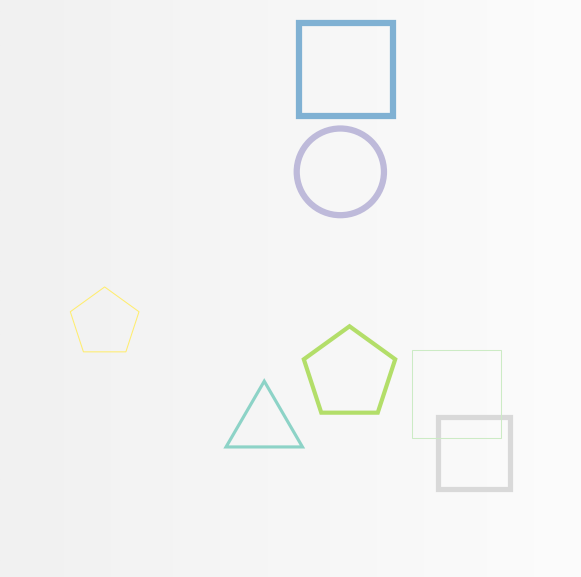[{"shape": "triangle", "thickness": 1.5, "radius": 0.38, "center": [0.455, 0.263]}, {"shape": "circle", "thickness": 3, "radius": 0.38, "center": [0.586, 0.702]}, {"shape": "square", "thickness": 3, "radius": 0.4, "center": [0.596, 0.878]}, {"shape": "pentagon", "thickness": 2, "radius": 0.41, "center": [0.601, 0.351]}, {"shape": "square", "thickness": 2.5, "radius": 0.31, "center": [0.815, 0.215]}, {"shape": "square", "thickness": 0.5, "radius": 0.38, "center": [0.785, 0.317]}, {"shape": "pentagon", "thickness": 0.5, "radius": 0.31, "center": [0.18, 0.44]}]